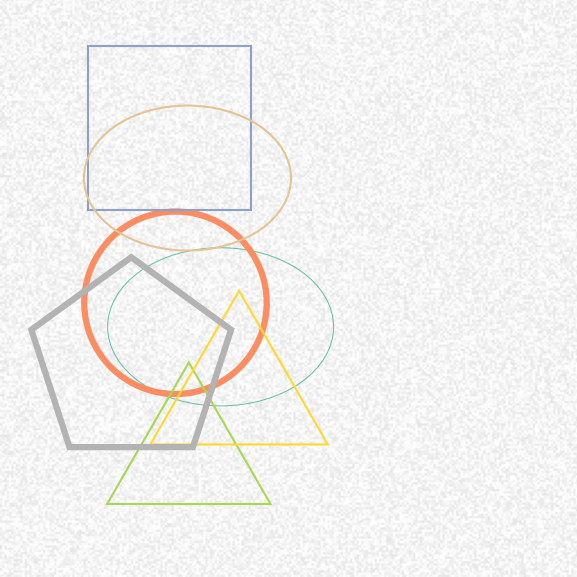[{"shape": "oval", "thickness": 0.5, "radius": 0.98, "center": [0.382, 0.433]}, {"shape": "circle", "thickness": 3, "radius": 0.79, "center": [0.304, 0.475]}, {"shape": "square", "thickness": 1, "radius": 0.71, "center": [0.293, 0.778]}, {"shape": "triangle", "thickness": 1, "radius": 0.82, "center": [0.327, 0.208]}, {"shape": "triangle", "thickness": 1, "radius": 0.89, "center": [0.414, 0.318]}, {"shape": "oval", "thickness": 1, "radius": 0.9, "center": [0.325, 0.691]}, {"shape": "pentagon", "thickness": 3, "radius": 0.91, "center": [0.227, 0.372]}]